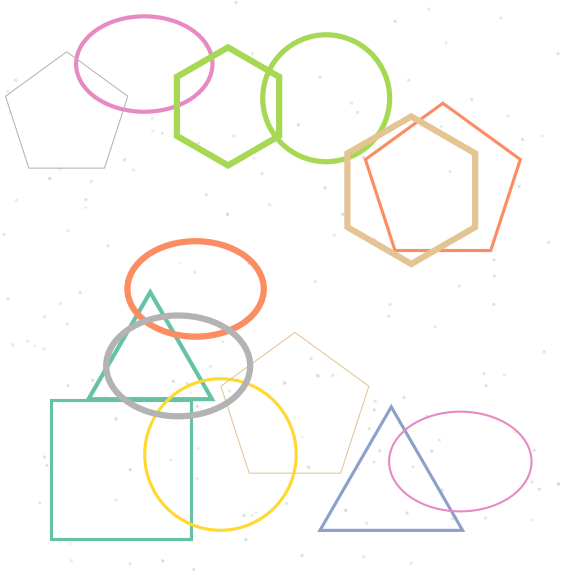[{"shape": "square", "thickness": 1.5, "radius": 0.6, "center": [0.21, 0.187]}, {"shape": "triangle", "thickness": 2, "radius": 0.62, "center": [0.26, 0.37]}, {"shape": "oval", "thickness": 3, "radius": 0.59, "center": [0.339, 0.499]}, {"shape": "pentagon", "thickness": 1.5, "radius": 0.71, "center": [0.767, 0.679]}, {"shape": "triangle", "thickness": 1.5, "radius": 0.71, "center": [0.678, 0.152]}, {"shape": "oval", "thickness": 1, "radius": 0.62, "center": [0.797, 0.2]}, {"shape": "oval", "thickness": 2, "radius": 0.59, "center": [0.25, 0.888]}, {"shape": "circle", "thickness": 2.5, "radius": 0.55, "center": [0.565, 0.829]}, {"shape": "hexagon", "thickness": 3, "radius": 0.51, "center": [0.395, 0.815]}, {"shape": "circle", "thickness": 1.5, "radius": 0.66, "center": [0.382, 0.212]}, {"shape": "pentagon", "thickness": 0.5, "radius": 0.67, "center": [0.511, 0.289]}, {"shape": "hexagon", "thickness": 3, "radius": 0.64, "center": [0.712, 0.67]}, {"shape": "oval", "thickness": 3, "radius": 0.62, "center": [0.309, 0.366]}, {"shape": "pentagon", "thickness": 0.5, "radius": 0.56, "center": [0.115, 0.798]}]